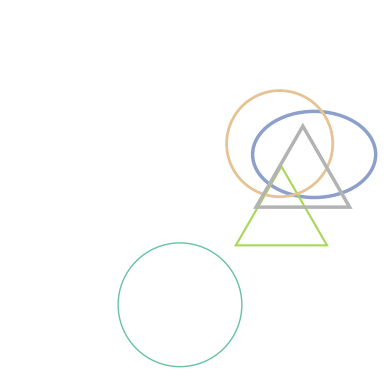[{"shape": "circle", "thickness": 1, "radius": 0.8, "center": [0.467, 0.208]}, {"shape": "oval", "thickness": 2.5, "radius": 0.8, "center": [0.816, 0.599]}, {"shape": "triangle", "thickness": 1.5, "radius": 0.68, "center": [0.731, 0.431]}, {"shape": "circle", "thickness": 2, "radius": 0.69, "center": [0.726, 0.627]}, {"shape": "triangle", "thickness": 2.5, "radius": 0.7, "center": [0.787, 0.532]}]